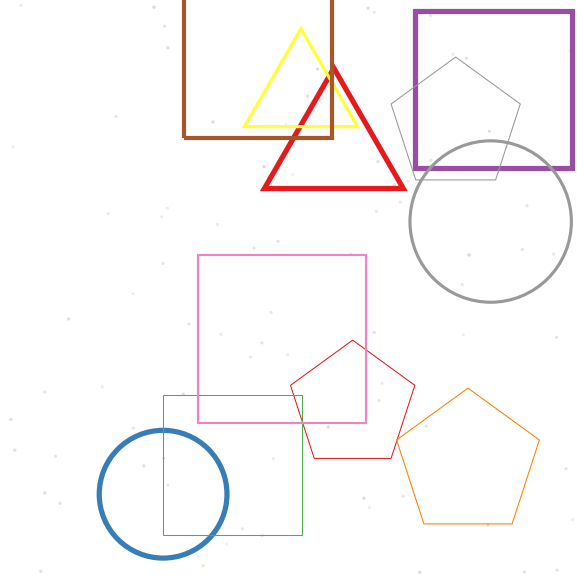[{"shape": "pentagon", "thickness": 0.5, "radius": 0.57, "center": [0.611, 0.297]}, {"shape": "triangle", "thickness": 2.5, "radius": 0.69, "center": [0.578, 0.742]}, {"shape": "circle", "thickness": 2.5, "radius": 0.55, "center": [0.282, 0.143]}, {"shape": "square", "thickness": 0.5, "radius": 0.61, "center": [0.403, 0.194]}, {"shape": "square", "thickness": 2.5, "radius": 0.68, "center": [0.855, 0.845]}, {"shape": "pentagon", "thickness": 0.5, "radius": 0.65, "center": [0.81, 0.197]}, {"shape": "triangle", "thickness": 1.5, "radius": 0.57, "center": [0.521, 0.836]}, {"shape": "square", "thickness": 2, "radius": 0.64, "center": [0.447, 0.889]}, {"shape": "square", "thickness": 1, "radius": 0.73, "center": [0.488, 0.412]}, {"shape": "pentagon", "thickness": 0.5, "radius": 0.59, "center": [0.789, 0.783]}, {"shape": "circle", "thickness": 1.5, "radius": 0.7, "center": [0.85, 0.616]}]